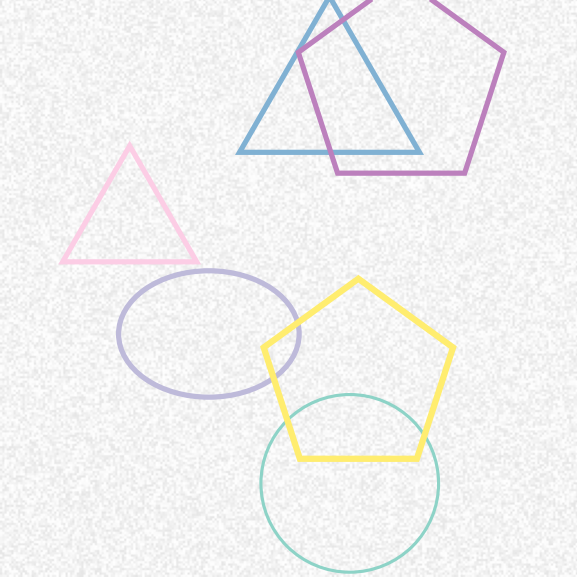[{"shape": "circle", "thickness": 1.5, "radius": 0.77, "center": [0.606, 0.162]}, {"shape": "oval", "thickness": 2.5, "radius": 0.78, "center": [0.362, 0.421]}, {"shape": "triangle", "thickness": 2.5, "radius": 0.9, "center": [0.571, 0.825]}, {"shape": "triangle", "thickness": 2.5, "radius": 0.67, "center": [0.225, 0.613]}, {"shape": "pentagon", "thickness": 2.5, "radius": 0.94, "center": [0.695, 0.851]}, {"shape": "pentagon", "thickness": 3, "radius": 0.86, "center": [0.621, 0.344]}]